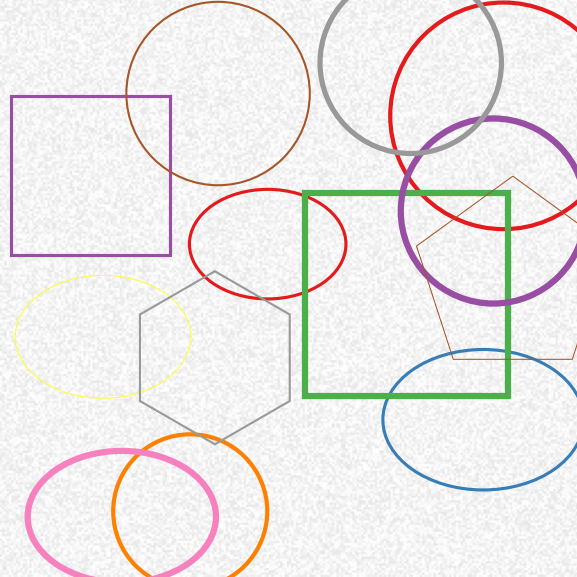[{"shape": "oval", "thickness": 1.5, "radius": 0.68, "center": [0.464, 0.576]}, {"shape": "circle", "thickness": 2, "radius": 0.98, "center": [0.872, 0.799]}, {"shape": "oval", "thickness": 1.5, "radius": 0.87, "center": [0.837, 0.272]}, {"shape": "square", "thickness": 3, "radius": 0.88, "center": [0.704, 0.489]}, {"shape": "circle", "thickness": 3, "radius": 0.8, "center": [0.854, 0.634]}, {"shape": "square", "thickness": 1.5, "radius": 0.69, "center": [0.157, 0.695]}, {"shape": "circle", "thickness": 2, "radius": 0.67, "center": [0.329, 0.114]}, {"shape": "oval", "thickness": 0.5, "radius": 0.76, "center": [0.178, 0.416]}, {"shape": "circle", "thickness": 1, "radius": 0.79, "center": [0.378, 0.837]}, {"shape": "pentagon", "thickness": 0.5, "radius": 0.88, "center": [0.888, 0.519]}, {"shape": "oval", "thickness": 3, "radius": 0.82, "center": [0.211, 0.104]}, {"shape": "circle", "thickness": 2.5, "radius": 0.79, "center": [0.711, 0.89]}, {"shape": "hexagon", "thickness": 1, "radius": 0.75, "center": [0.372, 0.38]}]